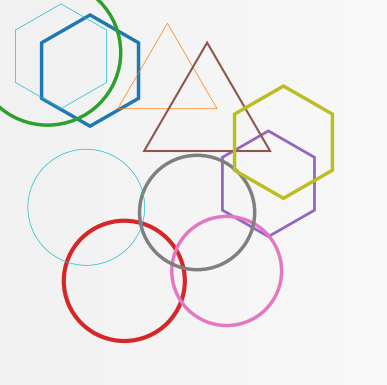[{"shape": "hexagon", "thickness": 2.5, "radius": 0.72, "center": [0.232, 0.817]}, {"shape": "triangle", "thickness": 0.5, "radius": 0.74, "center": [0.432, 0.792]}, {"shape": "circle", "thickness": 2.5, "radius": 0.94, "center": [0.123, 0.864]}, {"shape": "circle", "thickness": 3, "radius": 0.78, "center": [0.321, 0.27]}, {"shape": "hexagon", "thickness": 2, "radius": 0.69, "center": [0.693, 0.523]}, {"shape": "triangle", "thickness": 1.5, "radius": 0.94, "center": [0.534, 0.702]}, {"shape": "circle", "thickness": 2.5, "radius": 0.71, "center": [0.585, 0.296]}, {"shape": "circle", "thickness": 2.5, "radius": 0.74, "center": [0.509, 0.448]}, {"shape": "hexagon", "thickness": 2.5, "radius": 0.73, "center": [0.732, 0.631]}, {"shape": "circle", "thickness": 0.5, "radius": 0.75, "center": [0.223, 0.462]}, {"shape": "hexagon", "thickness": 0.5, "radius": 0.68, "center": [0.157, 0.854]}]